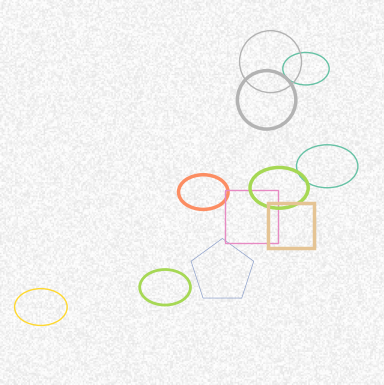[{"shape": "oval", "thickness": 1, "radius": 0.3, "center": [0.795, 0.822]}, {"shape": "oval", "thickness": 1, "radius": 0.4, "center": [0.85, 0.568]}, {"shape": "oval", "thickness": 2.5, "radius": 0.32, "center": [0.528, 0.501]}, {"shape": "pentagon", "thickness": 0.5, "radius": 0.43, "center": [0.578, 0.295]}, {"shape": "square", "thickness": 1, "radius": 0.34, "center": [0.654, 0.437]}, {"shape": "oval", "thickness": 2, "radius": 0.33, "center": [0.429, 0.254]}, {"shape": "oval", "thickness": 2.5, "radius": 0.38, "center": [0.725, 0.512]}, {"shape": "oval", "thickness": 1, "radius": 0.34, "center": [0.106, 0.202]}, {"shape": "square", "thickness": 2.5, "radius": 0.29, "center": [0.756, 0.415]}, {"shape": "circle", "thickness": 2.5, "radius": 0.38, "center": [0.693, 0.741]}, {"shape": "circle", "thickness": 1, "radius": 0.4, "center": [0.703, 0.84]}]